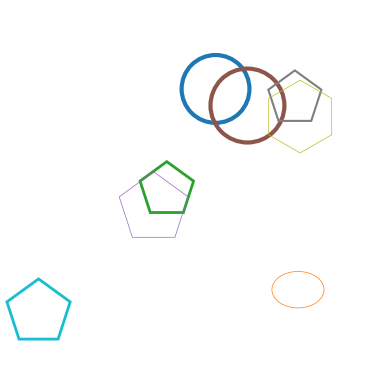[{"shape": "circle", "thickness": 3, "radius": 0.44, "center": [0.56, 0.769]}, {"shape": "oval", "thickness": 0.5, "radius": 0.34, "center": [0.774, 0.248]}, {"shape": "pentagon", "thickness": 2, "radius": 0.37, "center": [0.433, 0.507]}, {"shape": "pentagon", "thickness": 0.5, "radius": 0.47, "center": [0.399, 0.46]}, {"shape": "circle", "thickness": 3, "radius": 0.48, "center": [0.643, 0.726]}, {"shape": "pentagon", "thickness": 1.5, "radius": 0.36, "center": [0.766, 0.745]}, {"shape": "hexagon", "thickness": 0.5, "radius": 0.47, "center": [0.78, 0.697]}, {"shape": "pentagon", "thickness": 2, "radius": 0.43, "center": [0.1, 0.189]}]